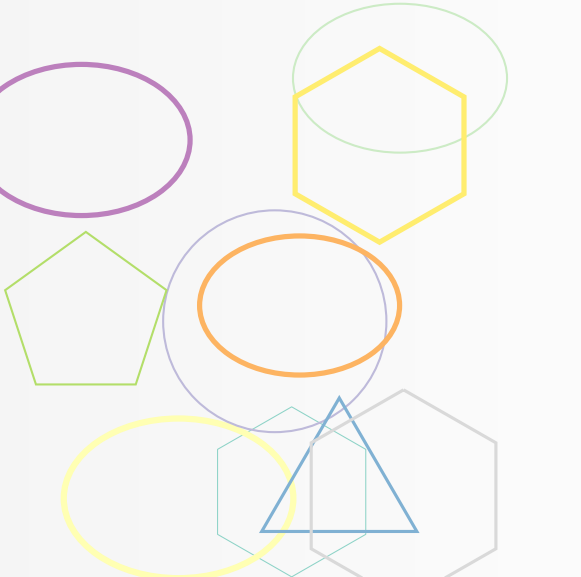[{"shape": "hexagon", "thickness": 0.5, "radius": 0.74, "center": [0.502, 0.147]}, {"shape": "oval", "thickness": 3, "radius": 0.99, "center": [0.307, 0.136]}, {"shape": "circle", "thickness": 1, "radius": 0.96, "center": [0.473, 0.443]}, {"shape": "triangle", "thickness": 1.5, "radius": 0.77, "center": [0.584, 0.156]}, {"shape": "oval", "thickness": 2.5, "radius": 0.86, "center": [0.515, 0.47]}, {"shape": "pentagon", "thickness": 1, "radius": 0.73, "center": [0.148, 0.452]}, {"shape": "hexagon", "thickness": 1.5, "radius": 0.92, "center": [0.694, 0.141]}, {"shape": "oval", "thickness": 2.5, "radius": 0.93, "center": [0.14, 0.757]}, {"shape": "oval", "thickness": 1, "radius": 0.92, "center": [0.688, 0.864]}, {"shape": "hexagon", "thickness": 2.5, "radius": 0.84, "center": [0.653, 0.747]}]